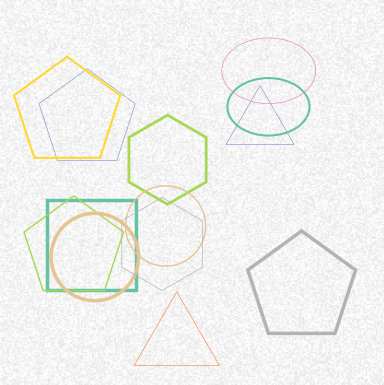[{"shape": "square", "thickness": 2.5, "radius": 0.58, "center": [0.238, 0.364]}, {"shape": "oval", "thickness": 1.5, "radius": 0.53, "center": [0.697, 0.723]}, {"shape": "triangle", "thickness": 0.5, "radius": 0.64, "center": [0.459, 0.114]}, {"shape": "triangle", "thickness": 0.5, "radius": 0.51, "center": [0.676, 0.676]}, {"shape": "pentagon", "thickness": 0.5, "radius": 0.66, "center": [0.226, 0.69]}, {"shape": "oval", "thickness": 0.5, "radius": 0.61, "center": [0.698, 0.816]}, {"shape": "pentagon", "thickness": 1, "radius": 0.68, "center": [0.192, 0.355]}, {"shape": "hexagon", "thickness": 2, "radius": 0.58, "center": [0.435, 0.585]}, {"shape": "pentagon", "thickness": 1.5, "radius": 0.73, "center": [0.174, 0.707]}, {"shape": "circle", "thickness": 1, "radius": 0.52, "center": [0.43, 0.413]}, {"shape": "circle", "thickness": 2.5, "radius": 0.57, "center": [0.246, 0.332]}, {"shape": "pentagon", "thickness": 2.5, "radius": 0.74, "center": [0.784, 0.253]}, {"shape": "hexagon", "thickness": 0.5, "radius": 0.6, "center": [0.421, 0.366]}]